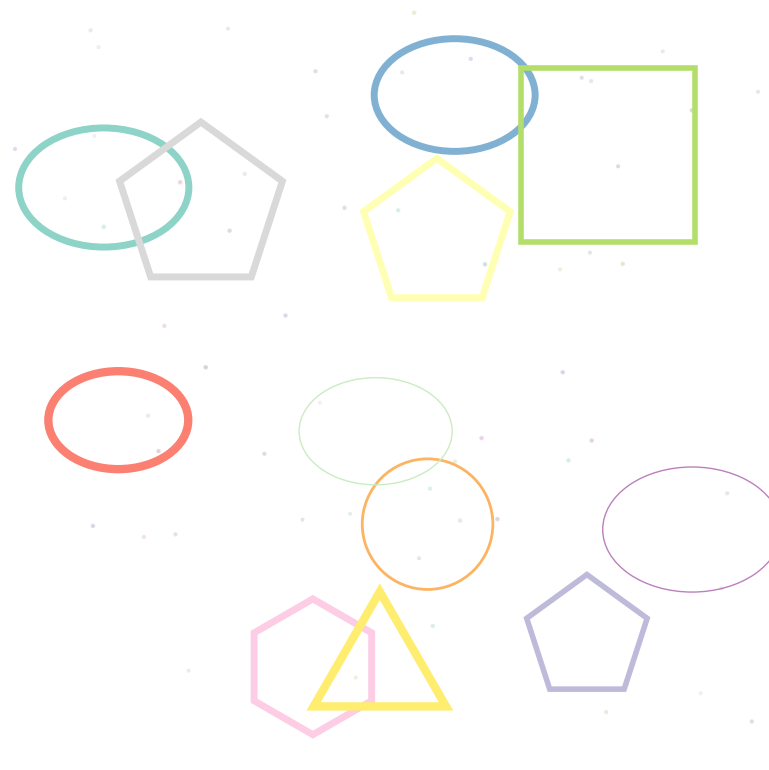[{"shape": "oval", "thickness": 2.5, "radius": 0.55, "center": [0.135, 0.756]}, {"shape": "pentagon", "thickness": 2.5, "radius": 0.5, "center": [0.567, 0.694]}, {"shape": "pentagon", "thickness": 2, "radius": 0.41, "center": [0.762, 0.172]}, {"shape": "oval", "thickness": 3, "radius": 0.45, "center": [0.154, 0.454]}, {"shape": "oval", "thickness": 2.5, "radius": 0.52, "center": [0.59, 0.877]}, {"shape": "circle", "thickness": 1, "radius": 0.42, "center": [0.555, 0.319]}, {"shape": "square", "thickness": 2, "radius": 0.57, "center": [0.79, 0.799]}, {"shape": "hexagon", "thickness": 2.5, "radius": 0.44, "center": [0.406, 0.134]}, {"shape": "pentagon", "thickness": 2.5, "radius": 0.56, "center": [0.261, 0.73]}, {"shape": "oval", "thickness": 0.5, "radius": 0.58, "center": [0.899, 0.312]}, {"shape": "oval", "thickness": 0.5, "radius": 0.5, "center": [0.488, 0.44]}, {"shape": "triangle", "thickness": 3, "radius": 0.5, "center": [0.493, 0.132]}]